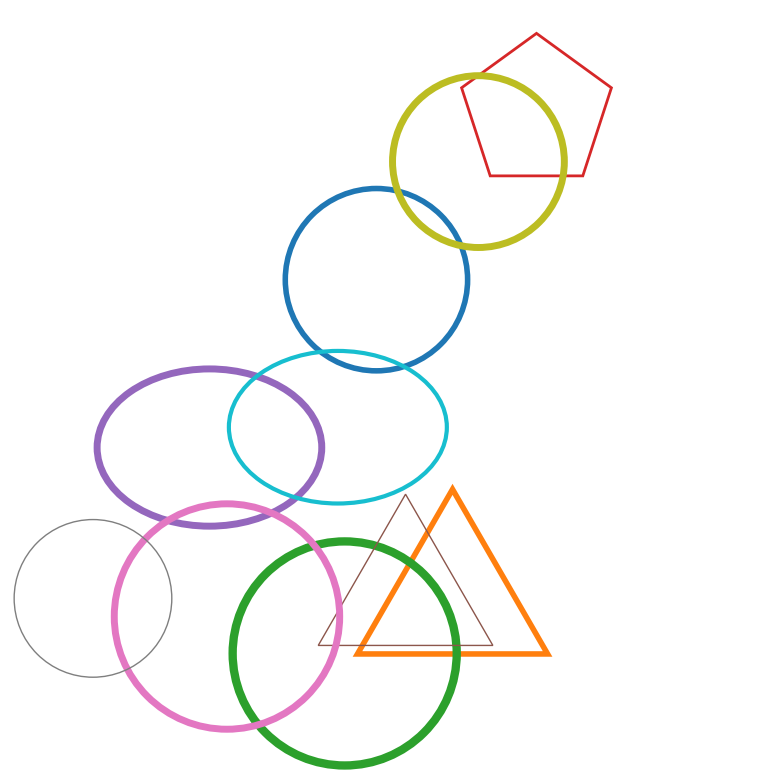[{"shape": "circle", "thickness": 2, "radius": 0.59, "center": [0.489, 0.637]}, {"shape": "triangle", "thickness": 2, "radius": 0.71, "center": [0.588, 0.222]}, {"shape": "circle", "thickness": 3, "radius": 0.73, "center": [0.448, 0.151]}, {"shape": "pentagon", "thickness": 1, "radius": 0.51, "center": [0.697, 0.854]}, {"shape": "oval", "thickness": 2.5, "radius": 0.73, "center": [0.272, 0.419]}, {"shape": "triangle", "thickness": 0.5, "radius": 0.65, "center": [0.527, 0.227]}, {"shape": "circle", "thickness": 2.5, "radius": 0.73, "center": [0.295, 0.199]}, {"shape": "circle", "thickness": 0.5, "radius": 0.51, "center": [0.121, 0.223]}, {"shape": "circle", "thickness": 2.5, "radius": 0.56, "center": [0.621, 0.79]}, {"shape": "oval", "thickness": 1.5, "radius": 0.71, "center": [0.439, 0.445]}]